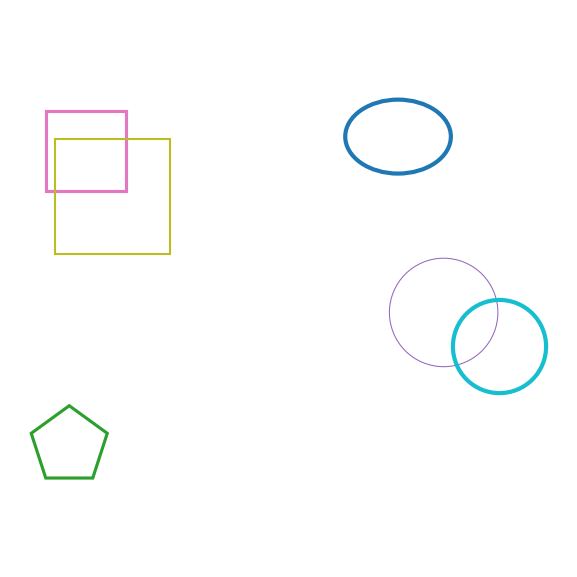[{"shape": "oval", "thickness": 2, "radius": 0.46, "center": [0.689, 0.763]}, {"shape": "pentagon", "thickness": 1.5, "radius": 0.35, "center": [0.12, 0.227]}, {"shape": "circle", "thickness": 0.5, "radius": 0.47, "center": [0.768, 0.458]}, {"shape": "square", "thickness": 1.5, "radius": 0.35, "center": [0.149, 0.737]}, {"shape": "square", "thickness": 1, "radius": 0.5, "center": [0.195, 0.659]}, {"shape": "circle", "thickness": 2, "radius": 0.4, "center": [0.865, 0.399]}]